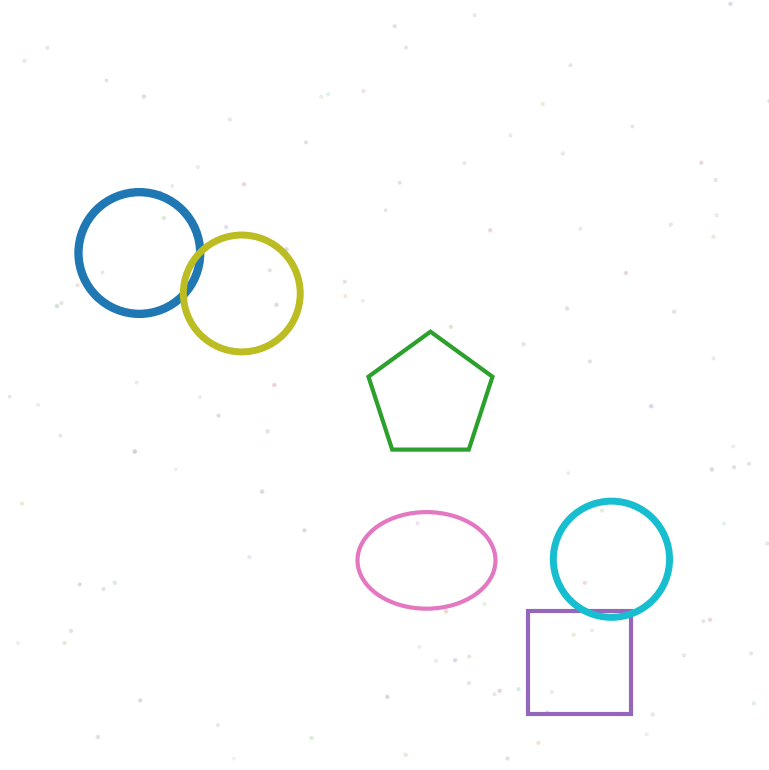[{"shape": "circle", "thickness": 3, "radius": 0.4, "center": [0.181, 0.671]}, {"shape": "pentagon", "thickness": 1.5, "radius": 0.42, "center": [0.559, 0.485]}, {"shape": "square", "thickness": 1.5, "radius": 0.33, "center": [0.752, 0.139]}, {"shape": "oval", "thickness": 1.5, "radius": 0.45, "center": [0.554, 0.272]}, {"shape": "circle", "thickness": 2.5, "radius": 0.38, "center": [0.314, 0.619]}, {"shape": "circle", "thickness": 2.5, "radius": 0.38, "center": [0.794, 0.274]}]